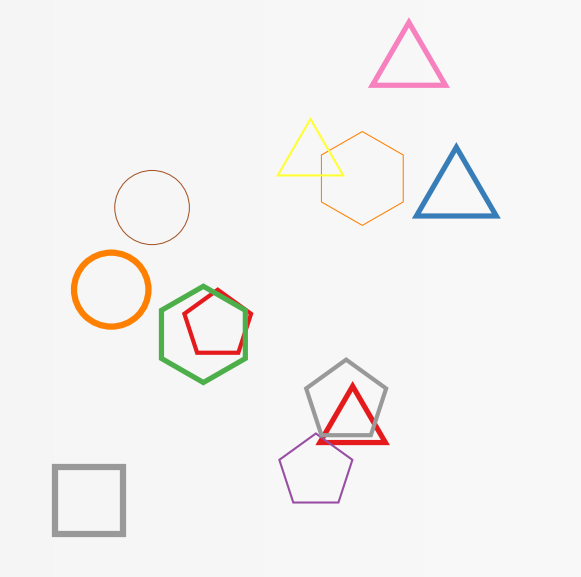[{"shape": "pentagon", "thickness": 2, "radius": 0.3, "center": [0.375, 0.437]}, {"shape": "triangle", "thickness": 2.5, "radius": 0.33, "center": [0.607, 0.265]}, {"shape": "triangle", "thickness": 2.5, "radius": 0.4, "center": [0.785, 0.665]}, {"shape": "hexagon", "thickness": 2.5, "radius": 0.42, "center": [0.35, 0.42]}, {"shape": "pentagon", "thickness": 1, "radius": 0.33, "center": [0.543, 0.182]}, {"shape": "hexagon", "thickness": 0.5, "radius": 0.41, "center": [0.623, 0.69]}, {"shape": "circle", "thickness": 3, "radius": 0.32, "center": [0.191, 0.498]}, {"shape": "triangle", "thickness": 1, "radius": 0.33, "center": [0.534, 0.728]}, {"shape": "circle", "thickness": 0.5, "radius": 0.32, "center": [0.262, 0.64]}, {"shape": "triangle", "thickness": 2.5, "radius": 0.36, "center": [0.704, 0.888]}, {"shape": "square", "thickness": 3, "radius": 0.29, "center": [0.153, 0.132]}, {"shape": "pentagon", "thickness": 2, "radius": 0.36, "center": [0.596, 0.304]}]